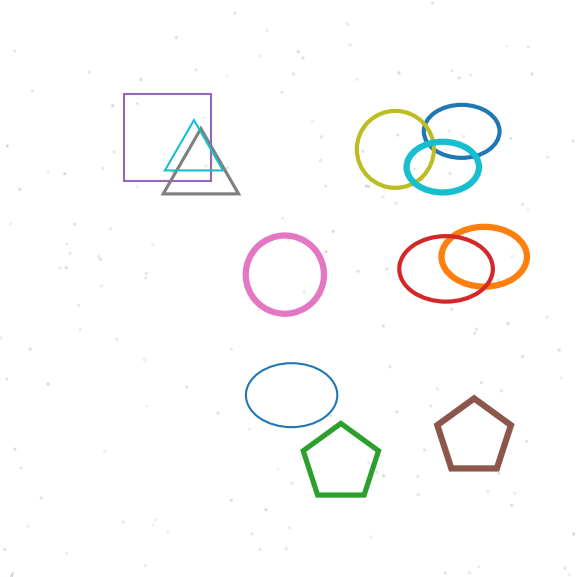[{"shape": "oval", "thickness": 1, "radius": 0.4, "center": [0.505, 0.315]}, {"shape": "oval", "thickness": 2, "radius": 0.33, "center": [0.799, 0.772]}, {"shape": "oval", "thickness": 3, "radius": 0.37, "center": [0.838, 0.555]}, {"shape": "pentagon", "thickness": 2.5, "radius": 0.34, "center": [0.59, 0.197]}, {"shape": "oval", "thickness": 2, "radius": 0.41, "center": [0.772, 0.534]}, {"shape": "square", "thickness": 1, "radius": 0.38, "center": [0.29, 0.762]}, {"shape": "pentagon", "thickness": 3, "radius": 0.34, "center": [0.821, 0.242]}, {"shape": "circle", "thickness": 3, "radius": 0.34, "center": [0.493, 0.524]}, {"shape": "triangle", "thickness": 1.5, "radius": 0.38, "center": [0.348, 0.701]}, {"shape": "circle", "thickness": 2, "radius": 0.33, "center": [0.685, 0.74]}, {"shape": "oval", "thickness": 3, "radius": 0.31, "center": [0.767, 0.71]}, {"shape": "triangle", "thickness": 1, "radius": 0.29, "center": [0.336, 0.733]}]